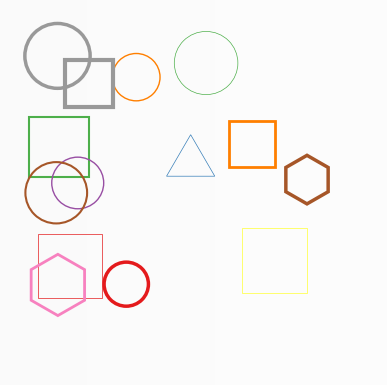[{"shape": "circle", "thickness": 2.5, "radius": 0.29, "center": [0.326, 0.262]}, {"shape": "square", "thickness": 0.5, "radius": 0.42, "center": [0.181, 0.309]}, {"shape": "triangle", "thickness": 0.5, "radius": 0.36, "center": [0.492, 0.578]}, {"shape": "circle", "thickness": 0.5, "radius": 0.41, "center": [0.532, 0.836]}, {"shape": "square", "thickness": 1.5, "radius": 0.39, "center": [0.153, 0.618]}, {"shape": "circle", "thickness": 1, "radius": 0.34, "center": [0.201, 0.525]}, {"shape": "square", "thickness": 2, "radius": 0.3, "center": [0.651, 0.627]}, {"shape": "circle", "thickness": 1, "radius": 0.31, "center": [0.352, 0.8]}, {"shape": "square", "thickness": 0.5, "radius": 0.42, "center": [0.709, 0.324]}, {"shape": "hexagon", "thickness": 2.5, "radius": 0.32, "center": [0.792, 0.533]}, {"shape": "circle", "thickness": 1.5, "radius": 0.4, "center": [0.145, 0.499]}, {"shape": "hexagon", "thickness": 2, "radius": 0.4, "center": [0.149, 0.26]}, {"shape": "square", "thickness": 3, "radius": 0.31, "center": [0.231, 0.783]}, {"shape": "circle", "thickness": 2.5, "radius": 0.42, "center": [0.148, 0.855]}]